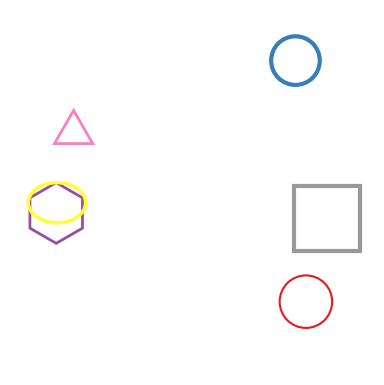[{"shape": "circle", "thickness": 1.5, "radius": 0.34, "center": [0.795, 0.216]}, {"shape": "circle", "thickness": 3, "radius": 0.32, "center": [0.767, 0.843]}, {"shape": "hexagon", "thickness": 2, "radius": 0.39, "center": [0.146, 0.447]}, {"shape": "oval", "thickness": 2.5, "radius": 0.37, "center": [0.148, 0.473]}, {"shape": "triangle", "thickness": 2, "radius": 0.29, "center": [0.191, 0.656]}, {"shape": "square", "thickness": 3, "radius": 0.43, "center": [0.849, 0.432]}]